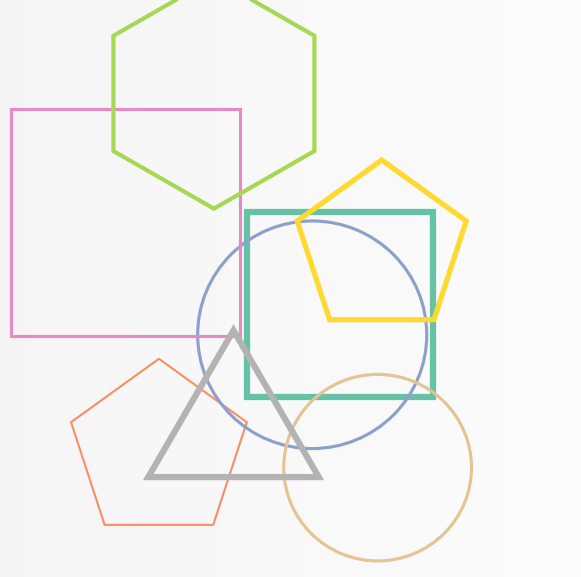[{"shape": "square", "thickness": 3, "radius": 0.8, "center": [0.585, 0.472]}, {"shape": "pentagon", "thickness": 1, "radius": 0.79, "center": [0.273, 0.219]}, {"shape": "circle", "thickness": 1.5, "radius": 0.99, "center": [0.537, 0.419]}, {"shape": "square", "thickness": 1.5, "radius": 0.99, "center": [0.216, 0.614]}, {"shape": "hexagon", "thickness": 2, "radius": 1.0, "center": [0.368, 0.837]}, {"shape": "pentagon", "thickness": 2.5, "radius": 0.76, "center": [0.657, 0.569]}, {"shape": "circle", "thickness": 1.5, "radius": 0.81, "center": [0.65, 0.189]}, {"shape": "triangle", "thickness": 3, "radius": 0.85, "center": [0.402, 0.258]}]